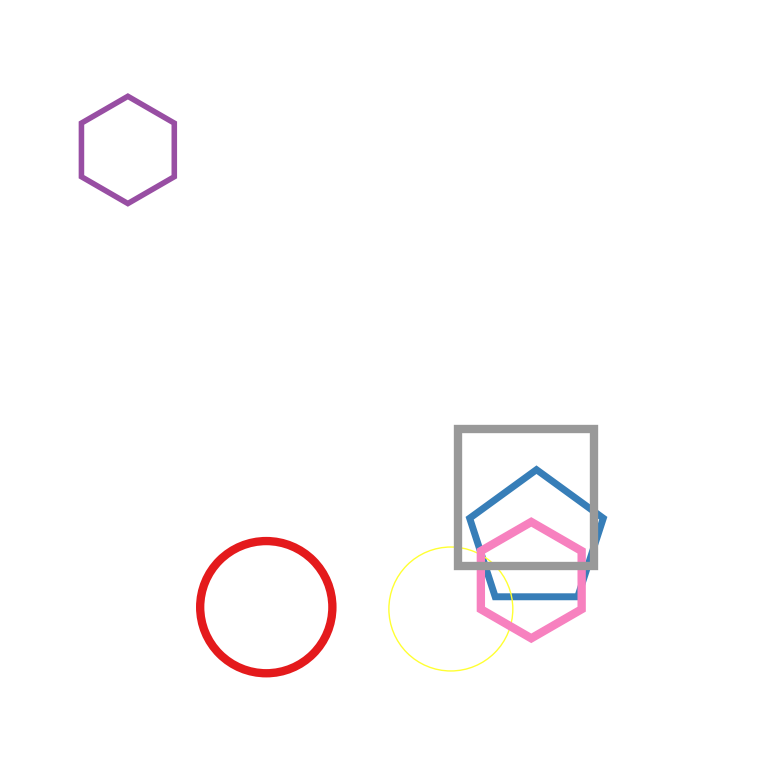[{"shape": "circle", "thickness": 3, "radius": 0.43, "center": [0.346, 0.211]}, {"shape": "pentagon", "thickness": 2.5, "radius": 0.46, "center": [0.697, 0.299]}, {"shape": "hexagon", "thickness": 2, "radius": 0.35, "center": [0.166, 0.805]}, {"shape": "circle", "thickness": 0.5, "radius": 0.4, "center": [0.586, 0.209]}, {"shape": "hexagon", "thickness": 3, "radius": 0.38, "center": [0.69, 0.247]}, {"shape": "square", "thickness": 3, "radius": 0.44, "center": [0.683, 0.354]}]